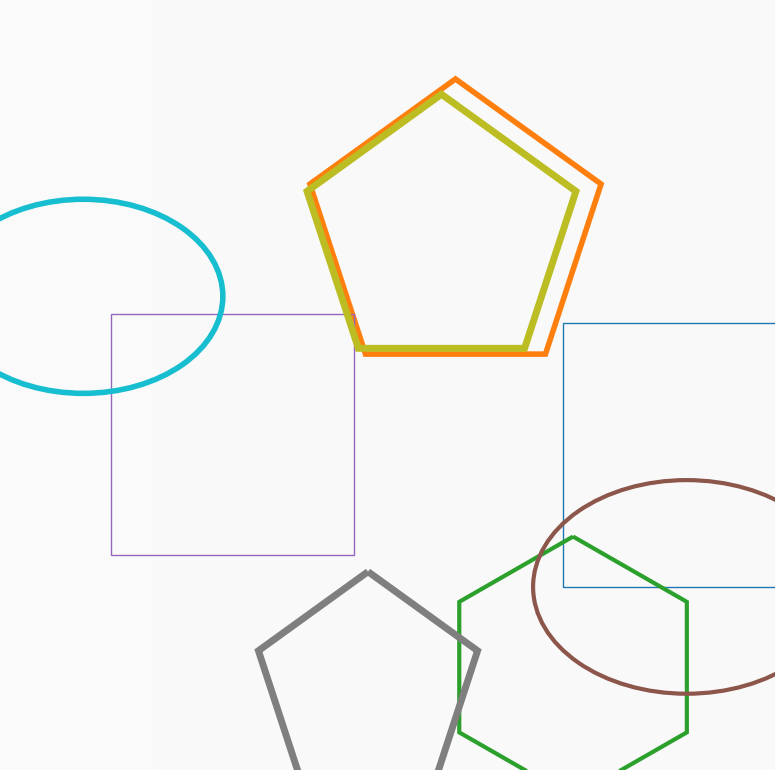[{"shape": "square", "thickness": 0.5, "radius": 0.86, "center": [0.898, 0.409]}, {"shape": "pentagon", "thickness": 2, "radius": 0.99, "center": [0.588, 0.7]}, {"shape": "hexagon", "thickness": 1.5, "radius": 0.85, "center": [0.739, 0.134]}, {"shape": "square", "thickness": 0.5, "radius": 0.78, "center": [0.3, 0.436]}, {"shape": "oval", "thickness": 1.5, "radius": 0.99, "center": [0.886, 0.238]}, {"shape": "pentagon", "thickness": 2.5, "radius": 0.74, "center": [0.475, 0.109]}, {"shape": "pentagon", "thickness": 2.5, "radius": 0.91, "center": [0.57, 0.695]}, {"shape": "oval", "thickness": 2, "radius": 0.9, "center": [0.107, 0.615]}]